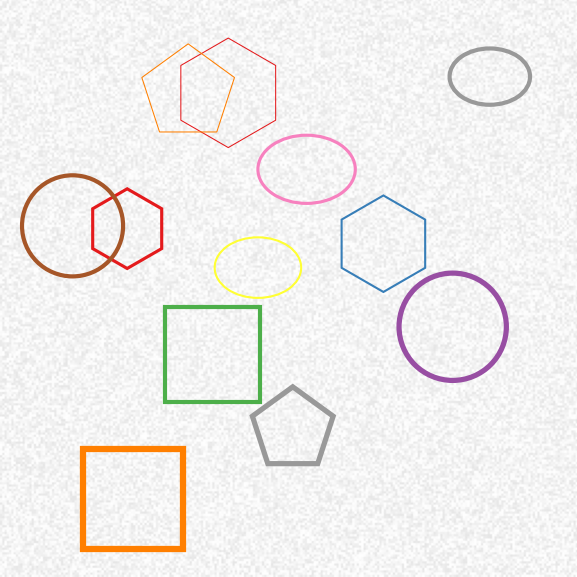[{"shape": "hexagon", "thickness": 0.5, "radius": 0.47, "center": [0.395, 0.838]}, {"shape": "hexagon", "thickness": 1.5, "radius": 0.34, "center": [0.22, 0.603]}, {"shape": "hexagon", "thickness": 1, "radius": 0.42, "center": [0.664, 0.577]}, {"shape": "square", "thickness": 2, "radius": 0.41, "center": [0.368, 0.386]}, {"shape": "circle", "thickness": 2.5, "radius": 0.46, "center": [0.784, 0.433]}, {"shape": "pentagon", "thickness": 0.5, "radius": 0.42, "center": [0.326, 0.839]}, {"shape": "square", "thickness": 3, "radius": 0.43, "center": [0.231, 0.135]}, {"shape": "oval", "thickness": 1, "radius": 0.37, "center": [0.447, 0.536]}, {"shape": "circle", "thickness": 2, "radius": 0.44, "center": [0.126, 0.608]}, {"shape": "oval", "thickness": 1.5, "radius": 0.42, "center": [0.531, 0.706]}, {"shape": "pentagon", "thickness": 2.5, "radius": 0.37, "center": [0.507, 0.256]}, {"shape": "oval", "thickness": 2, "radius": 0.35, "center": [0.848, 0.866]}]